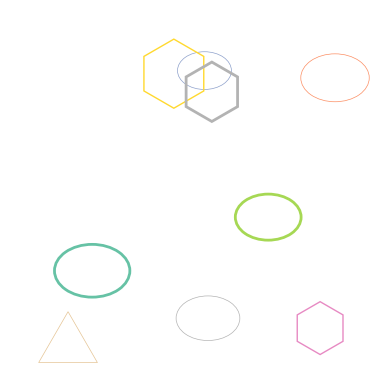[{"shape": "oval", "thickness": 2, "radius": 0.49, "center": [0.239, 0.297]}, {"shape": "oval", "thickness": 0.5, "radius": 0.44, "center": [0.87, 0.798]}, {"shape": "oval", "thickness": 0.5, "radius": 0.35, "center": [0.531, 0.817]}, {"shape": "hexagon", "thickness": 1, "radius": 0.34, "center": [0.831, 0.148]}, {"shape": "oval", "thickness": 2, "radius": 0.43, "center": [0.697, 0.436]}, {"shape": "hexagon", "thickness": 1, "radius": 0.45, "center": [0.452, 0.809]}, {"shape": "triangle", "thickness": 0.5, "radius": 0.44, "center": [0.177, 0.102]}, {"shape": "oval", "thickness": 0.5, "radius": 0.41, "center": [0.54, 0.173]}, {"shape": "hexagon", "thickness": 2, "radius": 0.39, "center": [0.55, 0.762]}]